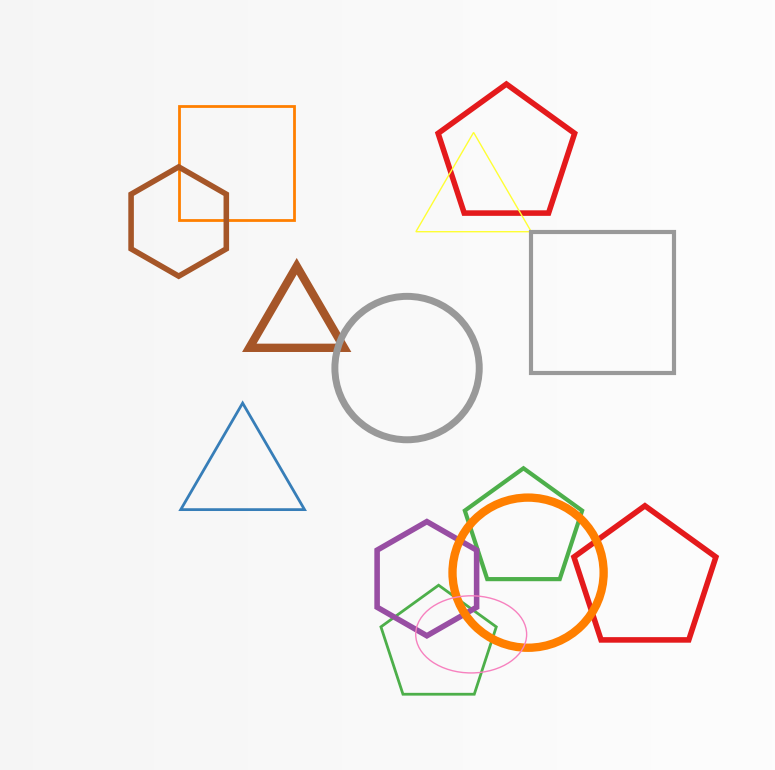[{"shape": "pentagon", "thickness": 2, "radius": 0.48, "center": [0.832, 0.247]}, {"shape": "pentagon", "thickness": 2, "radius": 0.46, "center": [0.653, 0.798]}, {"shape": "triangle", "thickness": 1, "radius": 0.46, "center": [0.313, 0.384]}, {"shape": "pentagon", "thickness": 1.5, "radius": 0.4, "center": [0.675, 0.312]}, {"shape": "pentagon", "thickness": 1, "radius": 0.39, "center": [0.566, 0.162]}, {"shape": "hexagon", "thickness": 2, "radius": 0.37, "center": [0.551, 0.248]}, {"shape": "square", "thickness": 1, "radius": 0.37, "center": [0.305, 0.788]}, {"shape": "circle", "thickness": 3, "radius": 0.49, "center": [0.681, 0.256]}, {"shape": "triangle", "thickness": 0.5, "radius": 0.43, "center": [0.611, 0.742]}, {"shape": "hexagon", "thickness": 2, "radius": 0.35, "center": [0.231, 0.712]}, {"shape": "triangle", "thickness": 3, "radius": 0.35, "center": [0.383, 0.584]}, {"shape": "oval", "thickness": 0.5, "radius": 0.36, "center": [0.608, 0.176]}, {"shape": "square", "thickness": 1.5, "radius": 0.46, "center": [0.777, 0.607]}, {"shape": "circle", "thickness": 2.5, "radius": 0.47, "center": [0.525, 0.522]}]